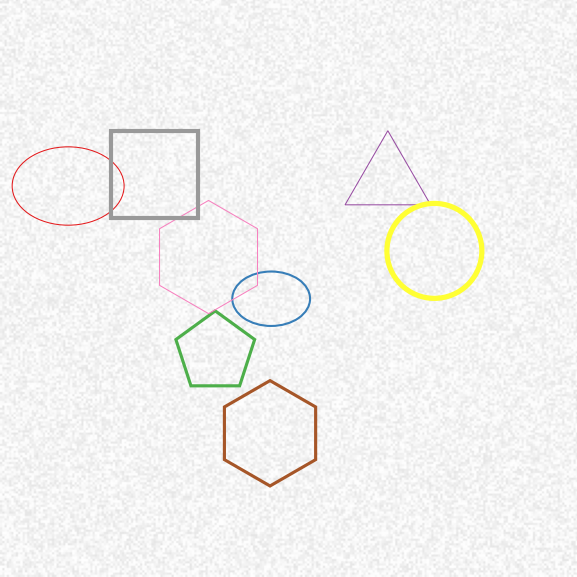[{"shape": "oval", "thickness": 0.5, "radius": 0.48, "center": [0.118, 0.677]}, {"shape": "oval", "thickness": 1, "radius": 0.34, "center": [0.47, 0.482]}, {"shape": "pentagon", "thickness": 1.5, "radius": 0.36, "center": [0.373, 0.389]}, {"shape": "triangle", "thickness": 0.5, "radius": 0.43, "center": [0.672, 0.687]}, {"shape": "circle", "thickness": 2.5, "radius": 0.41, "center": [0.752, 0.565]}, {"shape": "hexagon", "thickness": 1.5, "radius": 0.46, "center": [0.468, 0.249]}, {"shape": "hexagon", "thickness": 0.5, "radius": 0.49, "center": [0.361, 0.554]}, {"shape": "square", "thickness": 2, "radius": 0.38, "center": [0.268, 0.697]}]